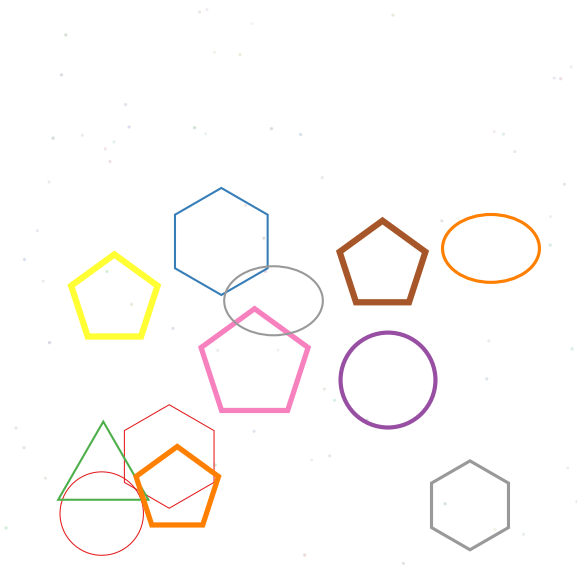[{"shape": "circle", "thickness": 0.5, "radius": 0.36, "center": [0.176, 0.11]}, {"shape": "hexagon", "thickness": 0.5, "radius": 0.45, "center": [0.293, 0.209]}, {"shape": "hexagon", "thickness": 1, "radius": 0.46, "center": [0.383, 0.581]}, {"shape": "triangle", "thickness": 1, "radius": 0.45, "center": [0.179, 0.179]}, {"shape": "circle", "thickness": 2, "radius": 0.41, "center": [0.672, 0.341]}, {"shape": "pentagon", "thickness": 2.5, "radius": 0.38, "center": [0.307, 0.151]}, {"shape": "oval", "thickness": 1.5, "radius": 0.42, "center": [0.85, 0.569]}, {"shape": "pentagon", "thickness": 3, "radius": 0.39, "center": [0.198, 0.48]}, {"shape": "pentagon", "thickness": 3, "radius": 0.39, "center": [0.662, 0.539]}, {"shape": "pentagon", "thickness": 2.5, "radius": 0.49, "center": [0.441, 0.367]}, {"shape": "oval", "thickness": 1, "radius": 0.43, "center": [0.474, 0.478]}, {"shape": "hexagon", "thickness": 1.5, "radius": 0.38, "center": [0.814, 0.124]}]